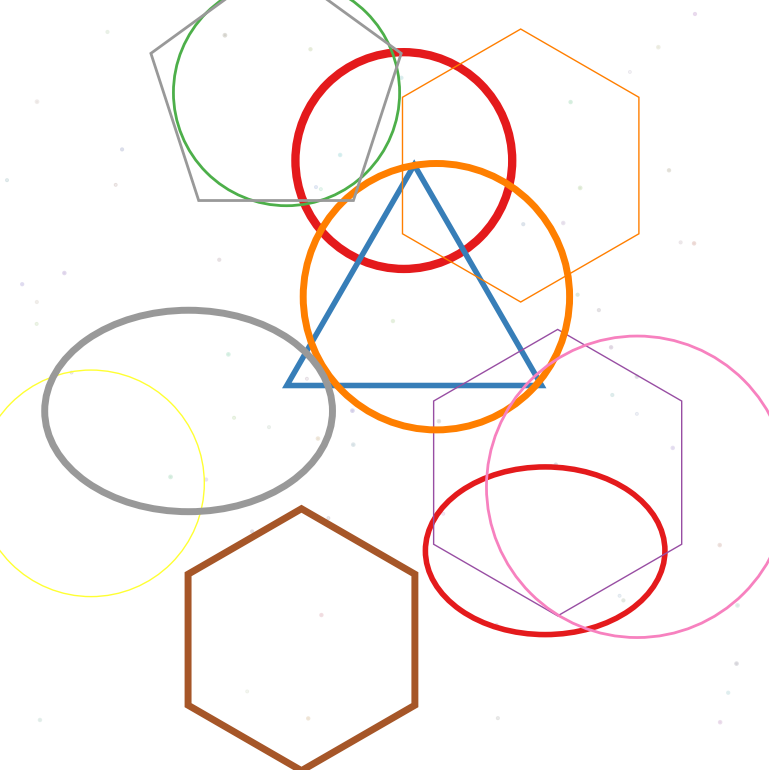[{"shape": "oval", "thickness": 2, "radius": 0.78, "center": [0.708, 0.285]}, {"shape": "circle", "thickness": 3, "radius": 0.7, "center": [0.524, 0.791]}, {"shape": "triangle", "thickness": 2, "radius": 0.96, "center": [0.538, 0.595]}, {"shape": "circle", "thickness": 1, "radius": 0.73, "center": [0.372, 0.88]}, {"shape": "hexagon", "thickness": 0.5, "radius": 0.93, "center": [0.724, 0.386]}, {"shape": "hexagon", "thickness": 0.5, "radius": 0.89, "center": [0.676, 0.785]}, {"shape": "circle", "thickness": 2.5, "radius": 0.86, "center": [0.567, 0.615]}, {"shape": "circle", "thickness": 0.5, "radius": 0.74, "center": [0.118, 0.372]}, {"shape": "hexagon", "thickness": 2.5, "radius": 0.85, "center": [0.392, 0.169]}, {"shape": "circle", "thickness": 1, "radius": 0.98, "center": [0.828, 0.368]}, {"shape": "pentagon", "thickness": 1, "radius": 0.85, "center": [0.359, 0.878]}, {"shape": "oval", "thickness": 2.5, "radius": 0.93, "center": [0.245, 0.466]}]